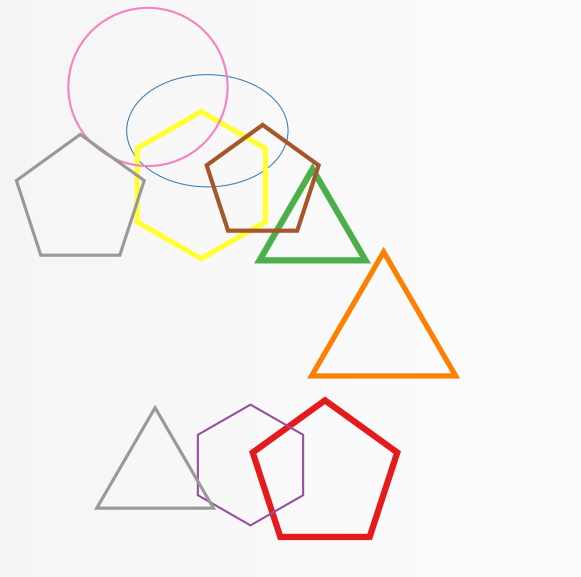[{"shape": "pentagon", "thickness": 3, "radius": 0.65, "center": [0.559, 0.175]}, {"shape": "oval", "thickness": 0.5, "radius": 0.69, "center": [0.357, 0.773]}, {"shape": "triangle", "thickness": 3, "radius": 0.53, "center": [0.538, 0.601]}, {"shape": "hexagon", "thickness": 1, "radius": 0.52, "center": [0.431, 0.194]}, {"shape": "triangle", "thickness": 2.5, "radius": 0.72, "center": [0.66, 0.42]}, {"shape": "hexagon", "thickness": 2.5, "radius": 0.64, "center": [0.346, 0.679]}, {"shape": "pentagon", "thickness": 2, "radius": 0.51, "center": [0.452, 0.682]}, {"shape": "circle", "thickness": 1, "radius": 0.68, "center": [0.255, 0.849]}, {"shape": "pentagon", "thickness": 1.5, "radius": 0.58, "center": [0.138, 0.651]}, {"shape": "triangle", "thickness": 1.5, "radius": 0.58, "center": [0.267, 0.177]}]